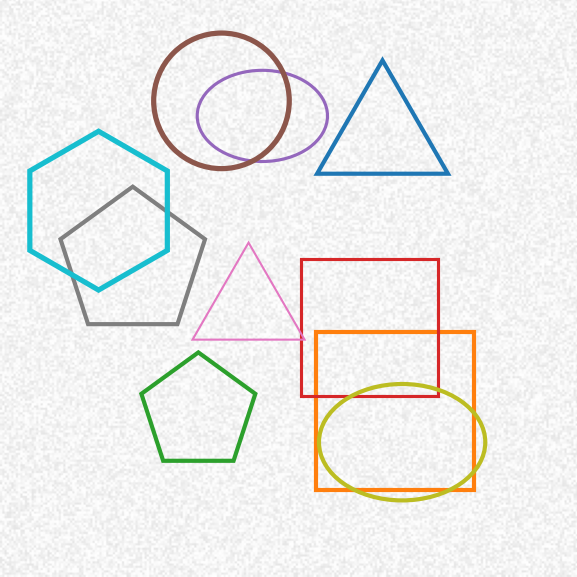[{"shape": "triangle", "thickness": 2, "radius": 0.65, "center": [0.662, 0.764]}, {"shape": "square", "thickness": 2, "radius": 0.68, "center": [0.685, 0.287]}, {"shape": "pentagon", "thickness": 2, "radius": 0.52, "center": [0.343, 0.285]}, {"shape": "square", "thickness": 1.5, "radius": 0.59, "center": [0.64, 0.431]}, {"shape": "oval", "thickness": 1.5, "radius": 0.56, "center": [0.454, 0.798]}, {"shape": "circle", "thickness": 2.5, "radius": 0.59, "center": [0.383, 0.825]}, {"shape": "triangle", "thickness": 1, "radius": 0.56, "center": [0.43, 0.467]}, {"shape": "pentagon", "thickness": 2, "radius": 0.66, "center": [0.23, 0.544]}, {"shape": "oval", "thickness": 2, "radius": 0.72, "center": [0.696, 0.233]}, {"shape": "hexagon", "thickness": 2.5, "radius": 0.69, "center": [0.171, 0.634]}]